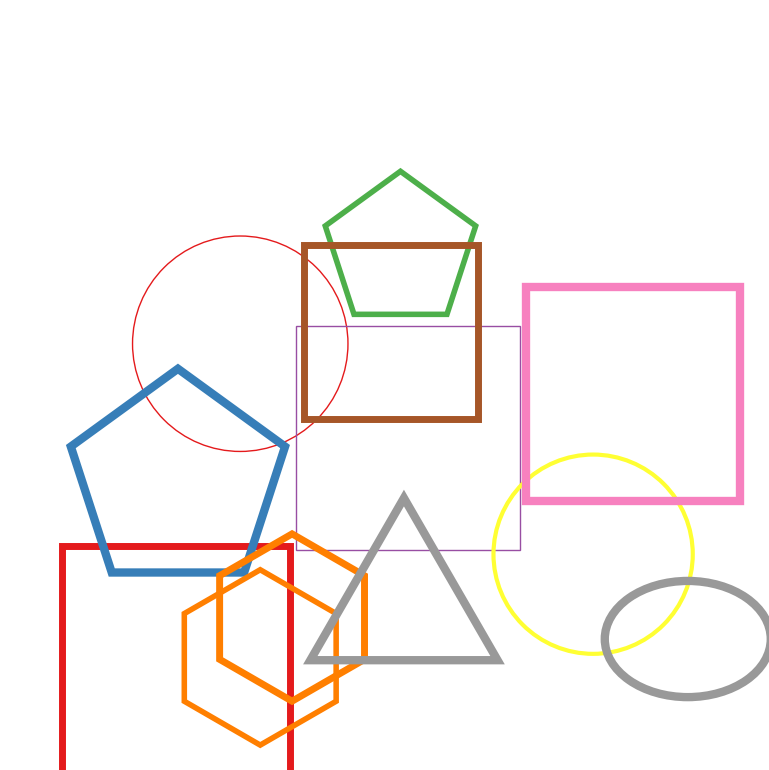[{"shape": "circle", "thickness": 0.5, "radius": 0.7, "center": [0.312, 0.554]}, {"shape": "square", "thickness": 2.5, "radius": 0.74, "center": [0.229, 0.143]}, {"shape": "pentagon", "thickness": 3, "radius": 0.73, "center": [0.231, 0.375]}, {"shape": "pentagon", "thickness": 2, "radius": 0.51, "center": [0.52, 0.675]}, {"shape": "square", "thickness": 0.5, "radius": 0.72, "center": [0.53, 0.431]}, {"shape": "hexagon", "thickness": 2, "radius": 0.57, "center": [0.338, 0.146]}, {"shape": "hexagon", "thickness": 2.5, "radius": 0.54, "center": [0.379, 0.198]}, {"shape": "circle", "thickness": 1.5, "radius": 0.65, "center": [0.77, 0.28]}, {"shape": "square", "thickness": 2.5, "radius": 0.56, "center": [0.508, 0.569]}, {"shape": "square", "thickness": 3, "radius": 0.7, "center": [0.822, 0.488]}, {"shape": "oval", "thickness": 3, "radius": 0.54, "center": [0.893, 0.17]}, {"shape": "triangle", "thickness": 3, "radius": 0.7, "center": [0.525, 0.213]}]